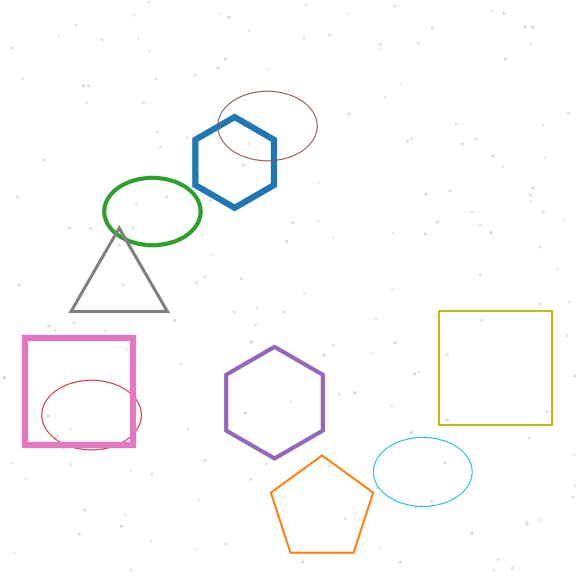[{"shape": "hexagon", "thickness": 3, "radius": 0.39, "center": [0.406, 0.718]}, {"shape": "pentagon", "thickness": 1, "radius": 0.47, "center": [0.558, 0.117]}, {"shape": "oval", "thickness": 2, "radius": 0.42, "center": [0.264, 0.633]}, {"shape": "oval", "thickness": 0.5, "radius": 0.43, "center": [0.159, 0.28]}, {"shape": "hexagon", "thickness": 2, "radius": 0.48, "center": [0.475, 0.302]}, {"shape": "oval", "thickness": 0.5, "radius": 0.43, "center": [0.463, 0.781]}, {"shape": "square", "thickness": 3, "radius": 0.46, "center": [0.137, 0.322]}, {"shape": "triangle", "thickness": 1.5, "radius": 0.48, "center": [0.206, 0.508]}, {"shape": "square", "thickness": 1, "radius": 0.49, "center": [0.858, 0.362]}, {"shape": "oval", "thickness": 0.5, "radius": 0.43, "center": [0.732, 0.182]}]